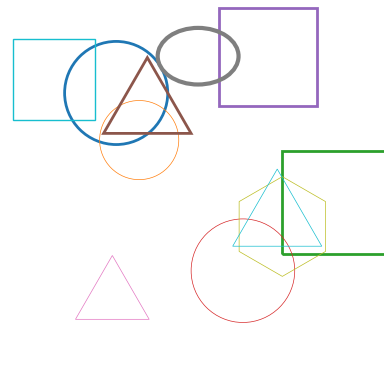[{"shape": "circle", "thickness": 2, "radius": 0.67, "center": [0.302, 0.758]}, {"shape": "circle", "thickness": 0.5, "radius": 0.51, "center": [0.361, 0.636]}, {"shape": "square", "thickness": 2, "radius": 0.67, "center": [0.867, 0.474]}, {"shape": "circle", "thickness": 0.5, "radius": 0.67, "center": [0.631, 0.297]}, {"shape": "square", "thickness": 2, "radius": 0.64, "center": [0.696, 0.852]}, {"shape": "triangle", "thickness": 2, "radius": 0.66, "center": [0.383, 0.719]}, {"shape": "triangle", "thickness": 0.5, "radius": 0.55, "center": [0.292, 0.226]}, {"shape": "oval", "thickness": 3, "radius": 0.53, "center": [0.515, 0.854]}, {"shape": "hexagon", "thickness": 0.5, "radius": 0.65, "center": [0.733, 0.412]}, {"shape": "triangle", "thickness": 0.5, "radius": 0.67, "center": [0.72, 0.427]}, {"shape": "square", "thickness": 1, "radius": 0.53, "center": [0.14, 0.794]}]